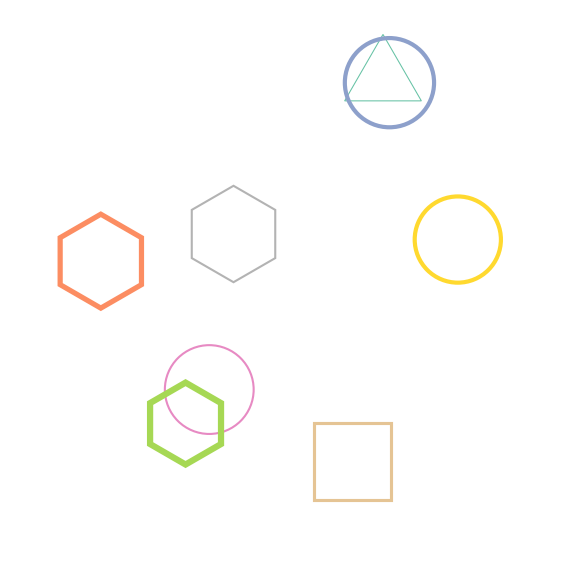[{"shape": "triangle", "thickness": 0.5, "radius": 0.38, "center": [0.663, 0.863]}, {"shape": "hexagon", "thickness": 2.5, "radius": 0.41, "center": [0.175, 0.547]}, {"shape": "circle", "thickness": 2, "radius": 0.39, "center": [0.674, 0.856]}, {"shape": "circle", "thickness": 1, "radius": 0.38, "center": [0.362, 0.325]}, {"shape": "hexagon", "thickness": 3, "radius": 0.35, "center": [0.321, 0.266]}, {"shape": "circle", "thickness": 2, "radius": 0.37, "center": [0.793, 0.584]}, {"shape": "square", "thickness": 1.5, "radius": 0.33, "center": [0.611, 0.2]}, {"shape": "hexagon", "thickness": 1, "radius": 0.42, "center": [0.404, 0.594]}]